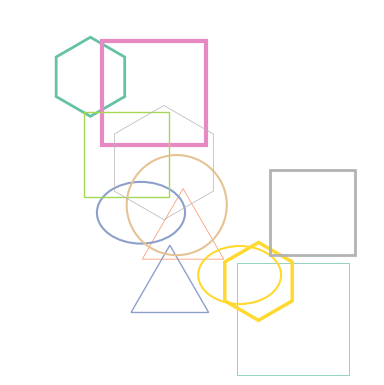[{"shape": "square", "thickness": 0.5, "radius": 0.73, "center": [0.761, 0.172]}, {"shape": "hexagon", "thickness": 2, "radius": 0.51, "center": [0.235, 0.801]}, {"shape": "triangle", "thickness": 0.5, "radius": 0.61, "center": [0.475, 0.388]}, {"shape": "oval", "thickness": 1.5, "radius": 0.57, "center": [0.366, 0.447]}, {"shape": "triangle", "thickness": 1, "radius": 0.58, "center": [0.441, 0.247]}, {"shape": "square", "thickness": 3, "radius": 0.67, "center": [0.4, 0.759]}, {"shape": "square", "thickness": 1, "radius": 0.55, "center": [0.329, 0.6]}, {"shape": "hexagon", "thickness": 2.5, "radius": 0.51, "center": [0.671, 0.269]}, {"shape": "oval", "thickness": 1.5, "radius": 0.54, "center": [0.622, 0.286]}, {"shape": "circle", "thickness": 1.5, "radius": 0.65, "center": [0.459, 0.467]}, {"shape": "hexagon", "thickness": 0.5, "radius": 0.74, "center": [0.426, 0.578]}, {"shape": "square", "thickness": 2, "radius": 0.55, "center": [0.811, 0.449]}]